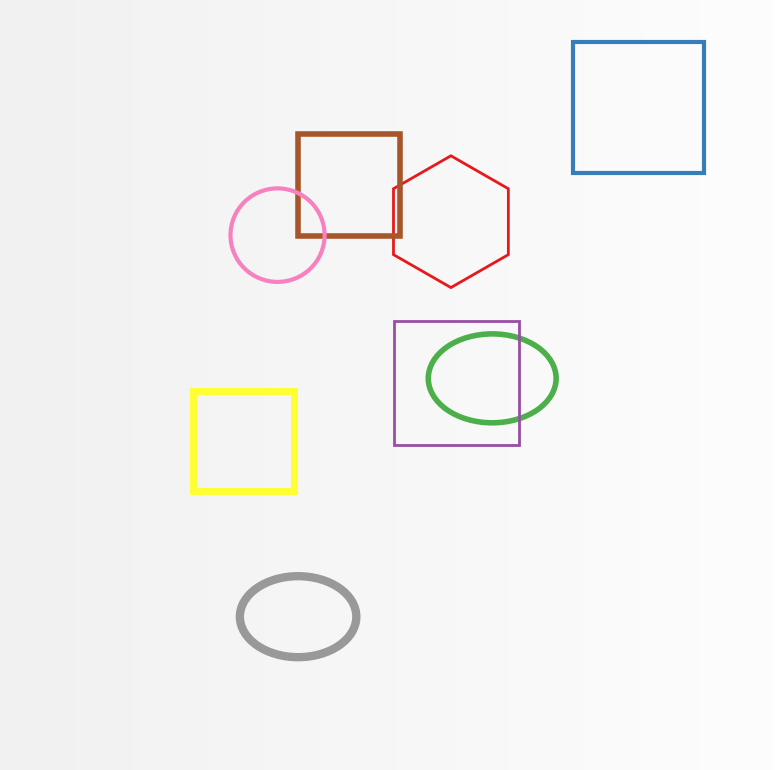[{"shape": "hexagon", "thickness": 1, "radius": 0.43, "center": [0.582, 0.712]}, {"shape": "square", "thickness": 1.5, "radius": 0.42, "center": [0.824, 0.86]}, {"shape": "oval", "thickness": 2, "radius": 0.41, "center": [0.635, 0.509]}, {"shape": "square", "thickness": 1, "radius": 0.4, "center": [0.589, 0.503]}, {"shape": "square", "thickness": 2.5, "radius": 0.33, "center": [0.314, 0.427]}, {"shape": "square", "thickness": 2, "radius": 0.33, "center": [0.45, 0.76]}, {"shape": "circle", "thickness": 1.5, "radius": 0.3, "center": [0.358, 0.695]}, {"shape": "oval", "thickness": 3, "radius": 0.38, "center": [0.385, 0.199]}]